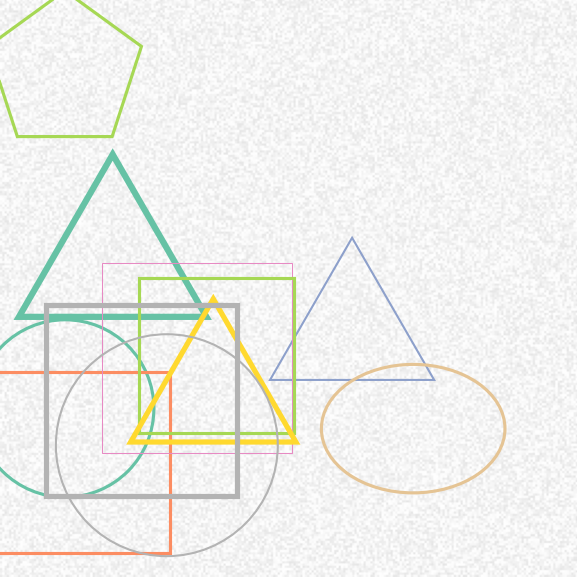[{"shape": "triangle", "thickness": 3, "radius": 0.94, "center": [0.195, 0.544]}, {"shape": "circle", "thickness": 1.5, "radius": 0.77, "center": [0.113, 0.292]}, {"shape": "square", "thickness": 1.5, "radius": 0.78, "center": [0.139, 0.198]}, {"shape": "triangle", "thickness": 1, "radius": 0.82, "center": [0.61, 0.423]}, {"shape": "square", "thickness": 0.5, "radius": 0.82, "center": [0.341, 0.379]}, {"shape": "pentagon", "thickness": 1.5, "radius": 0.7, "center": [0.112, 0.876]}, {"shape": "square", "thickness": 1.5, "radius": 0.67, "center": [0.375, 0.383]}, {"shape": "triangle", "thickness": 2.5, "radius": 0.83, "center": [0.369, 0.316]}, {"shape": "oval", "thickness": 1.5, "radius": 0.79, "center": [0.715, 0.257]}, {"shape": "circle", "thickness": 1, "radius": 0.96, "center": [0.289, 0.228]}, {"shape": "square", "thickness": 2.5, "radius": 0.83, "center": [0.245, 0.306]}]